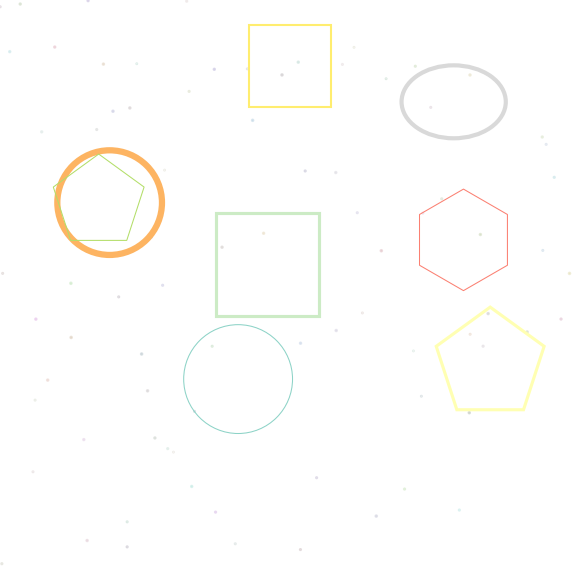[{"shape": "circle", "thickness": 0.5, "radius": 0.47, "center": [0.412, 0.343]}, {"shape": "pentagon", "thickness": 1.5, "radius": 0.49, "center": [0.849, 0.369]}, {"shape": "hexagon", "thickness": 0.5, "radius": 0.44, "center": [0.803, 0.584]}, {"shape": "circle", "thickness": 3, "radius": 0.45, "center": [0.19, 0.648]}, {"shape": "pentagon", "thickness": 0.5, "radius": 0.41, "center": [0.171, 0.65]}, {"shape": "oval", "thickness": 2, "radius": 0.45, "center": [0.786, 0.823]}, {"shape": "square", "thickness": 1.5, "radius": 0.45, "center": [0.463, 0.54]}, {"shape": "square", "thickness": 1, "radius": 0.36, "center": [0.502, 0.885]}]